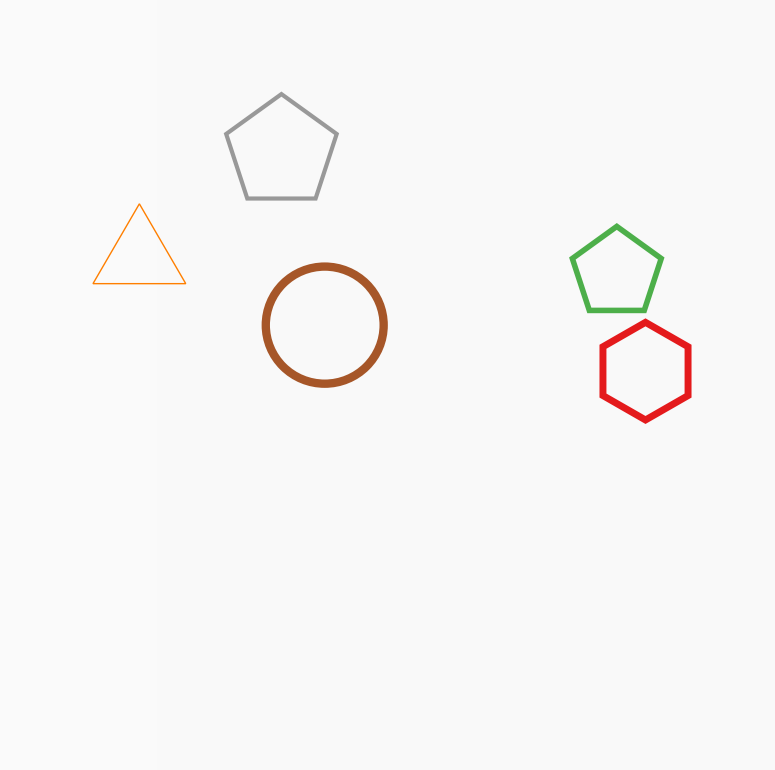[{"shape": "hexagon", "thickness": 2.5, "radius": 0.32, "center": [0.833, 0.518]}, {"shape": "pentagon", "thickness": 2, "radius": 0.3, "center": [0.796, 0.646]}, {"shape": "triangle", "thickness": 0.5, "radius": 0.35, "center": [0.18, 0.666]}, {"shape": "circle", "thickness": 3, "radius": 0.38, "center": [0.419, 0.578]}, {"shape": "pentagon", "thickness": 1.5, "radius": 0.37, "center": [0.363, 0.803]}]